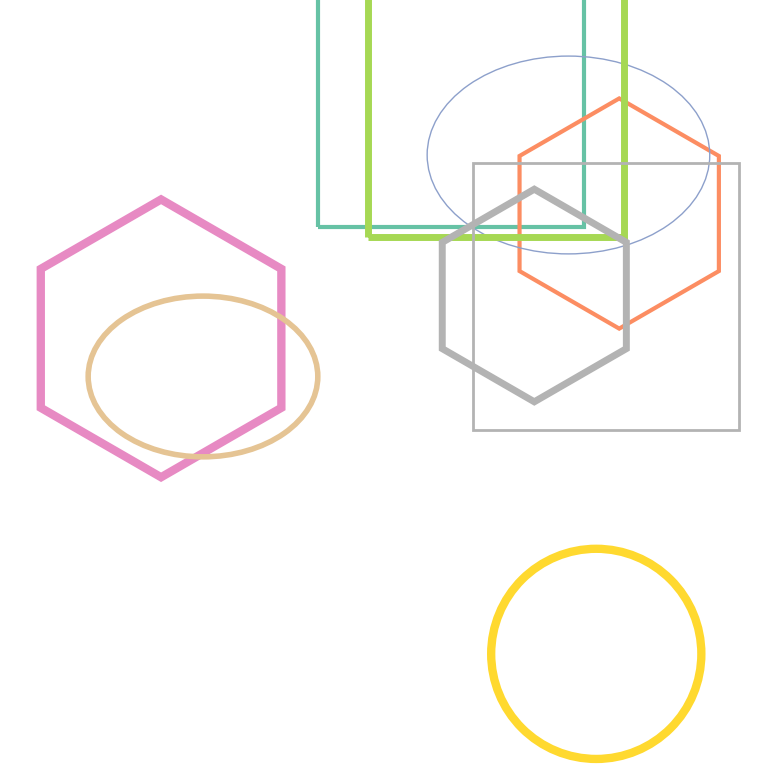[{"shape": "square", "thickness": 1.5, "radius": 0.86, "center": [0.586, 0.878]}, {"shape": "hexagon", "thickness": 1.5, "radius": 0.75, "center": [0.804, 0.723]}, {"shape": "oval", "thickness": 0.5, "radius": 0.92, "center": [0.738, 0.799]}, {"shape": "hexagon", "thickness": 3, "radius": 0.9, "center": [0.209, 0.561]}, {"shape": "square", "thickness": 2.5, "radius": 0.83, "center": [0.644, 0.858]}, {"shape": "circle", "thickness": 3, "radius": 0.68, "center": [0.774, 0.151]}, {"shape": "oval", "thickness": 2, "radius": 0.75, "center": [0.264, 0.511]}, {"shape": "hexagon", "thickness": 2.5, "radius": 0.69, "center": [0.694, 0.616]}, {"shape": "square", "thickness": 1, "radius": 0.87, "center": [0.787, 0.615]}]